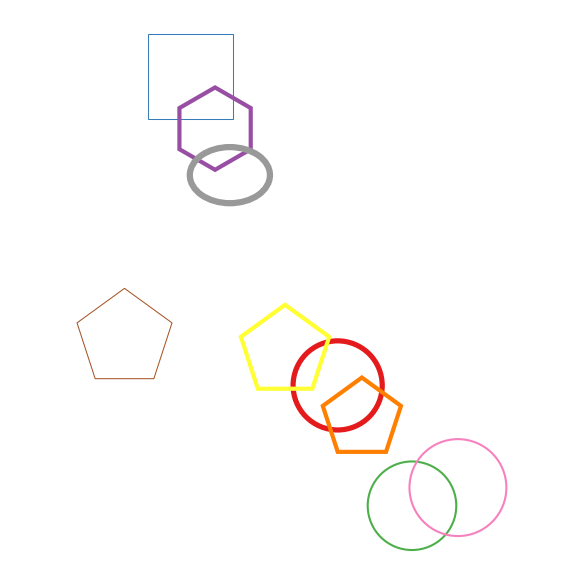[{"shape": "circle", "thickness": 2.5, "radius": 0.39, "center": [0.585, 0.332]}, {"shape": "square", "thickness": 0.5, "radius": 0.37, "center": [0.33, 0.866]}, {"shape": "circle", "thickness": 1, "radius": 0.38, "center": [0.713, 0.123]}, {"shape": "hexagon", "thickness": 2, "radius": 0.36, "center": [0.372, 0.776]}, {"shape": "pentagon", "thickness": 2, "radius": 0.36, "center": [0.627, 0.274]}, {"shape": "pentagon", "thickness": 2, "radius": 0.4, "center": [0.494, 0.391]}, {"shape": "pentagon", "thickness": 0.5, "radius": 0.43, "center": [0.216, 0.413]}, {"shape": "circle", "thickness": 1, "radius": 0.42, "center": [0.793, 0.155]}, {"shape": "oval", "thickness": 3, "radius": 0.35, "center": [0.398, 0.696]}]